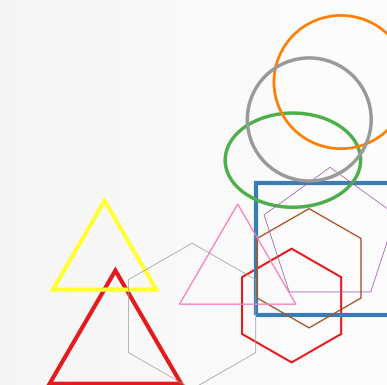[{"shape": "hexagon", "thickness": 1.5, "radius": 0.74, "center": [0.753, 0.206]}, {"shape": "triangle", "thickness": 3, "radius": 0.98, "center": [0.298, 0.101]}, {"shape": "square", "thickness": 3, "radius": 0.86, "center": [0.832, 0.354]}, {"shape": "oval", "thickness": 2.5, "radius": 0.87, "center": [0.756, 0.584]}, {"shape": "pentagon", "thickness": 0.5, "radius": 0.89, "center": [0.852, 0.387]}, {"shape": "circle", "thickness": 2, "radius": 0.87, "center": [0.88, 0.787]}, {"shape": "triangle", "thickness": 3, "radius": 0.77, "center": [0.27, 0.325]}, {"shape": "hexagon", "thickness": 1, "radius": 0.77, "center": [0.798, 0.303]}, {"shape": "triangle", "thickness": 1, "radius": 0.87, "center": [0.613, 0.297]}, {"shape": "circle", "thickness": 2.5, "radius": 0.8, "center": [0.798, 0.69]}, {"shape": "hexagon", "thickness": 0.5, "radius": 0.95, "center": [0.496, 0.179]}]